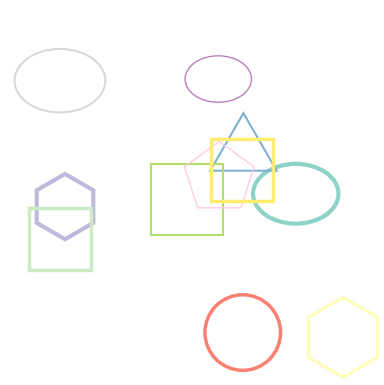[{"shape": "oval", "thickness": 3, "radius": 0.55, "center": [0.768, 0.497]}, {"shape": "hexagon", "thickness": 2, "radius": 0.52, "center": [0.891, 0.124]}, {"shape": "hexagon", "thickness": 3, "radius": 0.42, "center": [0.169, 0.463]}, {"shape": "circle", "thickness": 2.5, "radius": 0.49, "center": [0.631, 0.136]}, {"shape": "triangle", "thickness": 1.5, "radius": 0.5, "center": [0.632, 0.606]}, {"shape": "square", "thickness": 1.5, "radius": 0.46, "center": [0.486, 0.482]}, {"shape": "pentagon", "thickness": 1, "radius": 0.48, "center": [0.569, 0.537]}, {"shape": "oval", "thickness": 1.5, "radius": 0.59, "center": [0.156, 0.79]}, {"shape": "oval", "thickness": 1, "radius": 0.43, "center": [0.567, 0.795]}, {"shape": "square", "thickness": 2.5, "radius": 0.4, "center": [0.157, 0.38]}, {"shape": "square", "thickness": 2.5, "radius": 0.4, "center": [0.628, 0.558]}]